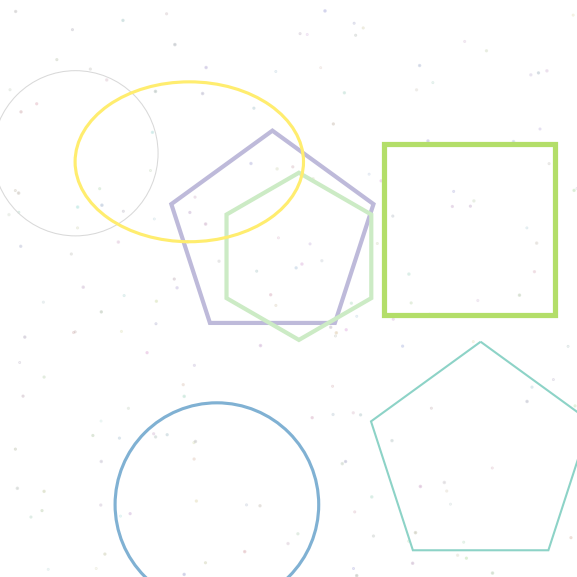[{"shape": "pentagon", "thickness": 1, "radius": 1.0, "center": [0.832, 0.208]}, {"shape": "pentagon", "thickness": 2, "radius": 0.92, "center": [0.472, 0.589]}, {"shape": "circle", "thickness": 1.5, "radius": 0.88, "center": [0.376, 0.125]}, {"shape": "square", "thickness": 2.5, "radius": 0.74, "center": [0.813, 0.602]}, {"shape": "circle", "thickness": 0.5, "radius": 0.72, "center": [0.131, 0.734]}, {"shape": "hexagon", "thickness": 2, "radius": 0.72, "center": [0.518, 0.555]}, {"shape": "oval", "thickness": 1.5, "radius": 0.99, "center": [0.328, 0.719]}]